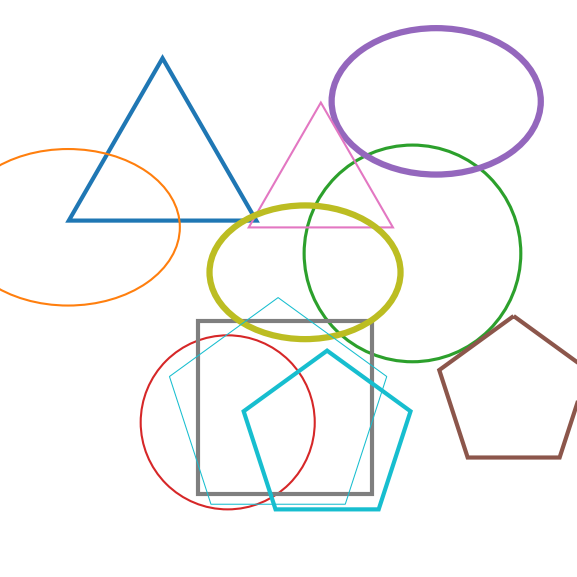[{"shape": "triangle", "thickness": 2, "radius": 0.94, "center": [0.281, 0.711]}, {"shape": "oval", "thickness": 1, "radius": 0.97, "center": [0.118, 0.606]}, {"shape": "circle", "thickness": 1.5, "radius": 0.94, "center": [0.714, 0.56]}, {"shape": "circle", "thickness": 1, "radius": 0.75, "center": [0.394, 0.268]}, {"shape": "oval", "thickness": 3, "radius": 0.91, "center": [0.755, 0.824]}, {"shape": "pentagon", "thickness": 2, "radius": 0.68, "center": [0.889, 0.316]}, {"shape": "triangle", "thickness": 1, "radius": 0.72, "center": [0.556, 0.677]}, {"shape": "square", "thickness": 2, "radius": 0.75, "center": [0.493, 0.293]}, {"shape": "oval", "thickness": 3, "radius": 0.83, "center": [0.528, 0.528]}, {"shape": "pentagon", "thickness": 2, "radius": 0.76, "center": [0.566, 0.24]}, {"shape": "pentagon", "thickness": 0.5, "radius": 0.99, "center": [0.482, 0.286]}]